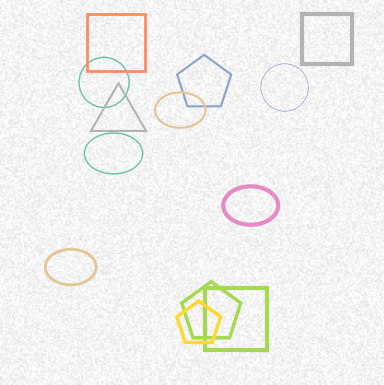[{"shape": "oval", "thickness": 1, "radius": 0.38, "center": [0.295, 0.602]}, {"shape": "circle", "thickness": 1, "radius": 0.33, "center": [0.27, 0.786]}, {"shape": "square", "thickness": 2, "radius": 0.37, "center": [0.301, 0.89]}, {"shape": "circle", "thickness": 0.5, "radius": 0.31, "center": [0.739, 0.773]}, {"shape": "pentagon", "thickness": 1.5, "radius": 0.37, "center": [0.53, 0.784]}, {"shape": "oval", "thickness": 3, "radius": 0.36, "center": [0.651, 0.466]}, {"shape": "square", "thickness": 3, "radius": 0.4, "center": [0.612, 0.172]}, {"shape": "pentagon", "thickness": 2.5, "radius": 0.4, "center": [0.549, 0.188]}, {"shape": "pentagon", "thickness": 2.5, "radius": 0.3, "center": [0.516, 0.159]}, {"shape": "oval", "thickness": 1.5, "radius": 0.33, "center": [0.468, 0.714]}, {"shape": "oval", "thickness": 2, "radius": 0.33, "center": [0.184, 0.306]}, {"shape": "square", "thickness": 3, "radius": 0.32, "center": [0.849, 0.898]}, {"shape": "triangle", "thickness": 1.5, "radius": 0.41, "center": [0.308, 0.701]}]